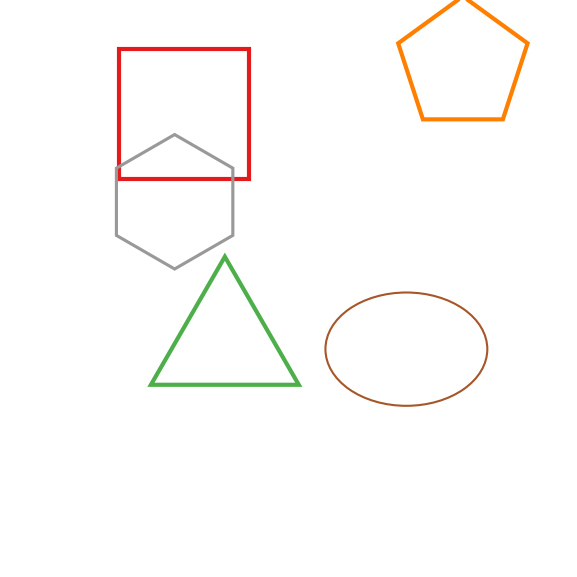[{"shape": "square", "thickness": 2, "radius": 0.56, "center": [0.319, 0.802]}, {"shape": "triangle", "thickness": 2, "radius": 0.74, "center": [0.389, 0.407]}, {"shape": "pentagon", "thickness": 2, "radius": 0.59, "center": [0.802, 0.888]}, {"shape": "oval", "thickness": 1, "radius": 0.7, "center": [0.704, 0.395]}, {"shape": "hexagon", "thickness": 1.5, "radius": 0.58, "center": [0.302, 0.65]}]